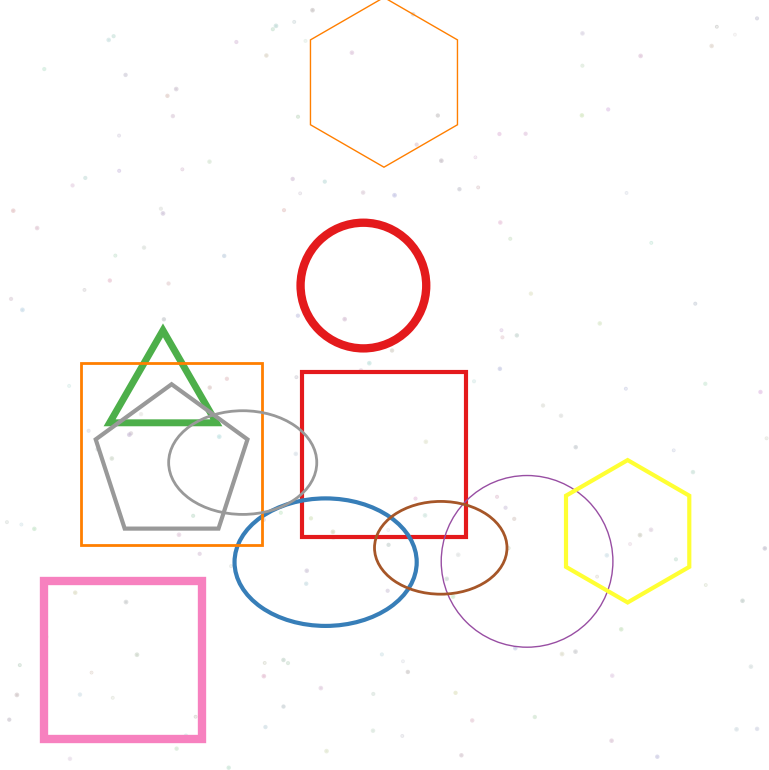[{"shape": "circle", "thickness": 3, "radius": 0.41, "center": [0.472, 0.629]}, {"shape": "square", "thickness": 1.5, "radius": 0.53, "center": [0.499, 0.41]}, {"shape": "oval", "thickness": 1.5, "radius": 0.59, "center": [0.423, 0.27]}, {"shape": "triangle", "thickness": 2.5, "radius": 0.4, "center": [0.212, 0.491]}, {"shape": "circle", "thickness": 0.5, "radius": 0.56, "center": [0.684, 0.271]}, {"shape": "square", "thickness": 1, "radius": 0.59, "center": [0.223, 0.41]}, {"shape": "hexagon", "thickness": 0.5, "radius": 0.55, "center": [0.499, 0.893]}, {"shape": "hexagon", "thickness": 1.5, "radius": 0.46, "center": [0.815, 0.31]}, {"shape": "oval", "thickness": 1, "radius": 0.43, "center": [0.572, 0.289]}, {"shape": "square", "thickness": 3, "radius": 0.51, "center": [0.16, 0.143]}, {"shape": "oval", "thickness": 1, "radius": 0.48, "center": [0.315, 0.399]}, {"shape": "pentagon", "thickness": 1.5, "radius": 0.52, "center": [0.223, 0.397]}]